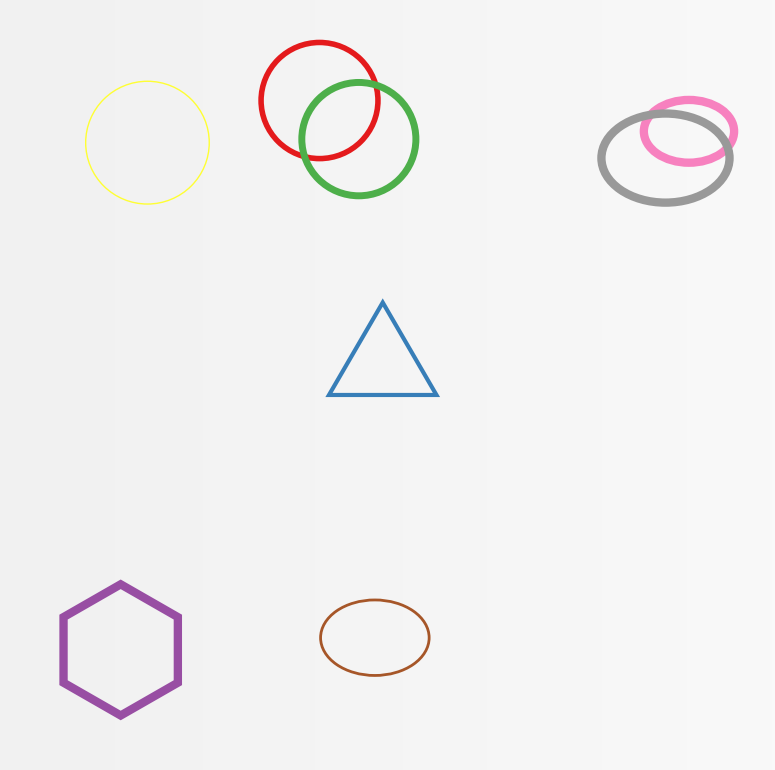[{"shape": "circle", "thickness": 2, "radius": 0.38, "center": [0.412, 0.869]}, {"shape": "triangle", "thickness": 1.5, "radius": 0.4, "center": [0.494, 0.527]}, {"shape": "circle", "thickness": 2.5, "radius": 0.37, "center": [0.463, 0.819]}, {"shape": "hexagon", "thickness": 3, "radius": 0.43, "center": [0.156, 0.156]}, {"shape": "circle", "thickness": 0.5, "radius": 0.4, "center": [0.19, 0.815]}, {"shape": "oval", "thickness": 1, "radius": 0.35, "center": [0.484, 0.172]}, {"shape": "oval", "thickness": 3, "radius": 0.29, "center": [0.889, 0.829]}, {"shape": "oval", "thickness": 3, "radius": 0.41, "center": [0.859, 0.795]}]